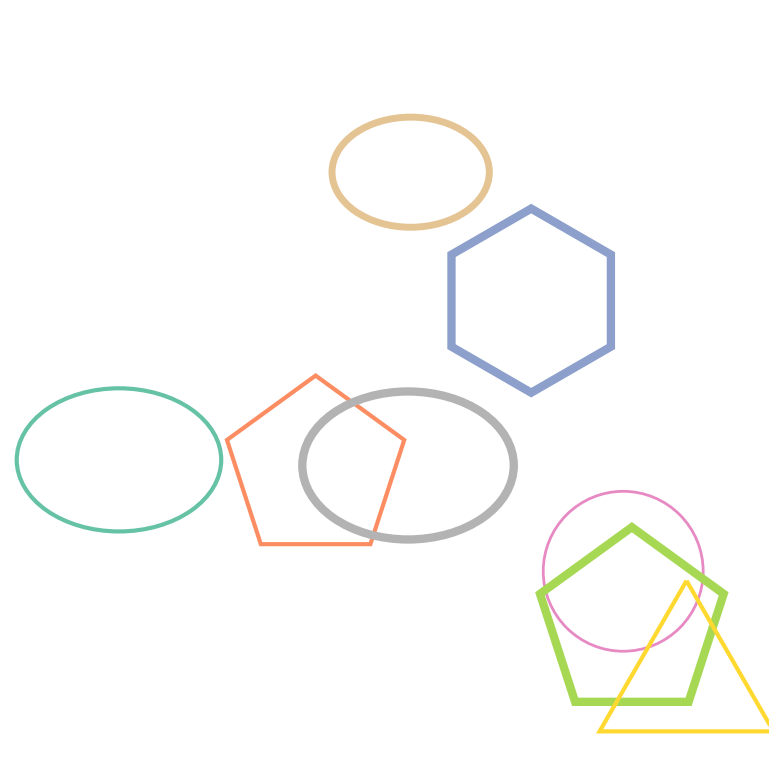[{"shape": "oval", "thickness": 1.5, "radius": 0.66, "center": [0.154, 0.403]}, {"shape": "pentagon", "thickness": 1.5, "radius": 0.61, "center": [0.41, 0.391]}, {"shape": "hexagon", "thickness": 3, "radius": 0.6, "center": [0.69, 0.61]}, {"shape": "circle", "thickness": 1, "radius": 0.52, "center": [0.809, 0.258]}, {"shape": "pentagon", "thickness": 3, "radius": 0.63, "center": [0.821, 0.19]}, {"shape": "triangle", "thickness": 1.5, "radius": 0.65, "center": [0.892, 0.115]}, {"shape": "oval", "thickness": 2.5, "radius": 0.51, "center": [0.533, 0.776]}, {"shape": "oval", "thickness": 3, "radius": 0.69, "center": [0.53, 0.395]}]